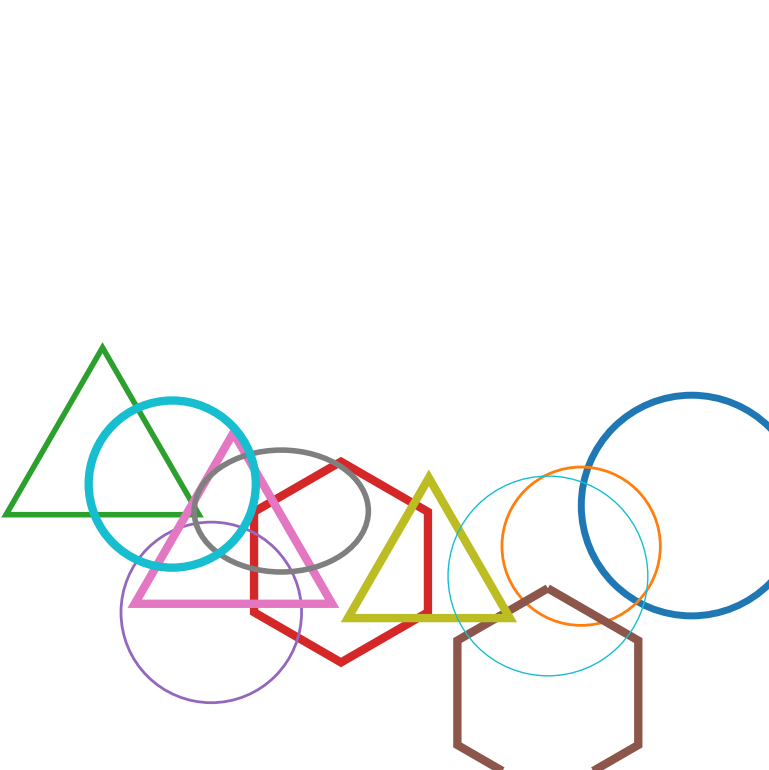[{"shape": "circle", "thickness": 2.5, "radius": 0.72, "center": [0.898, 0.343]}, {"shape": "circle", "thickness": 1, "radius": 0.51, "center": [0.755, 0.291]}, {"shape": "triangle", "thickness": 2, "radius": 0.72, "center": [0.133, 0.404]}, {"shape": "hexagon", "thickness": 3, "radius": 0.65, "center": [0.443, 0.27]}, {"shape": "circle", "thickness": 1, "radius": 0.59, "center": [0.274, 0.205]}, {"shape": "hexagon", "thickness": 3, "radius": 0.68, "center": [0.711, 0.1]}, {"shape": "triangle", "thickness": 3, "radius": 0.74, "center": [0.303, 0.29]}, {"shape": "oval", "thickness": 2, "radius": 0.57, "center": [0.365, 0.336]}, {"shape": "triangle", "thickness": 3, "radius": 0.61, "center": [0.557, 0.258]}, {"shape": "circle", "thickness": 3, "radius": 0.54, "center": [0.224, 0.371]}, {"shape": "circle", "thickness": 0.5, "radius": 0.65, "center": [0.712, 0.252]}]